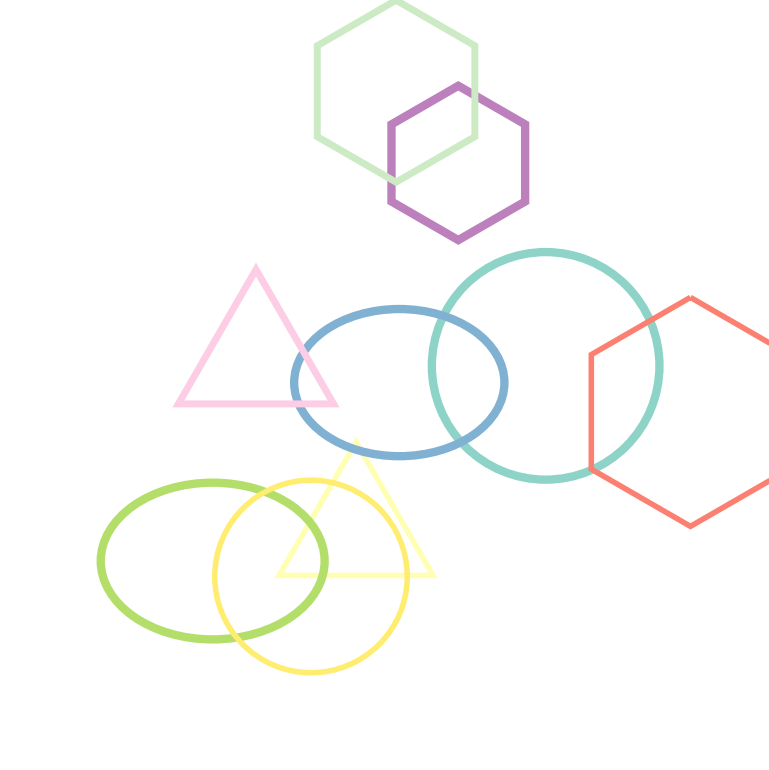[{"shape": "circle", "thickness": 3, "radius": 0.74, "center": [0.709, 0.525]}, {"shape": "triangle", "thickness": 2, "radius": 0.58, "center": [0.462, 0.31]}, {"shape": "hexagon", "thickness": 2, "radius": 0.74, "center": [0.897, 0.465]}, {"shape": "oval", "thickness": 3, "radius": 0.68, "center": [0.519, 0.503]}, {"shape": "oval", "thickness": 3, "radius": 0.73, "center": [0.276, 0.271]}, {"shape": "triangle", "thickness": 2.5, "radius": 0.58, "center": [0.332, 0.534]}, {"shape": "hexagon", "thickness": 3, "radius": 0.5, "center": [0.595, 0.788]}, {"shape": "hexagon", "thickness": 2.5, "radius": 0.59, "center": [0.514, 0.882]}, {"shape": "circle", "thickness": 2, "radius": 0.63, "center": [0.404, 0.251]}]